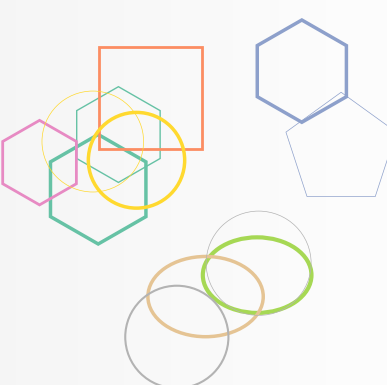[{"shape": "hexagon", "thickness": 2.5, "radius": 0.71, "center": [0.253, 0.508]}, {"shape": "hexagon", "thickness": 1, "radius": 0.62, "center": [0.306, 0.65]}, {"shape": "square", "thickness": 2, "radius": 0.66, "center": [0.387, 0.745]}, {"shape": "hexagon", "thickness": 2.5, "radius": 0.66, "center": [0.779, 0.815]}, {"shape": "pentagon", "thickness": 0.5, "radius": 0.75, "center": [0.88, 0.611]}, {"shape": "hexagon", "thickness": 2, "radius": 0.55, "center": [0.102, 0.578]}, {"shape": "oval", "thickness": 3, "radius": 0.7, "center": [0.664, 0.285]}, {"shape": "circle", "thickness": 2.5, "radius": 0.62, "center": [0.352, 0.584]}, {"shape": "circle", "thickness": 0.5, "radius": 0.66, "center": [0.239, 0.632]}, {"shape": "oval", "thickness": 2.5, "radius": 0.74, "center": [0.531, 0.23]}, {"shape": "circle", "thickness": 1.5, "radius": 0.67, "center": [0.456, 0.125]}, {"shape": "circle", "thickness": 0.5, "radius": 0.68, "center": [0.667, 0.316]}]